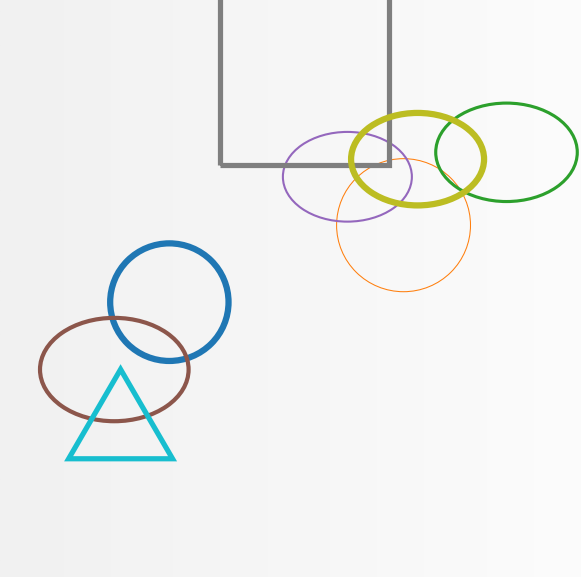[{"shape": "circle", "thickness": 3, "radius": 0.51, "center": [0.291, 0.476]}, {"shape": "circle", "thickness": 0.5, "radius": 0.58, "center": [0.694, 0.609]}, {"shape": "oval", "thickness": 1.5, "radius": 0.61, "center": [0.871, 0.735]}, {"shape": "oval", "thickness": 1, "radius": 0.55, "center": [0.598, 0.693]}, {"shape": "oval", "thickness": 2, "radius": 0.64, "center": [0.197, 0.359]}, {"shape": "square", "thickness": 2.5, "radius": 0.73, "center": [0.524, 0.859]}, {"shape": "oval", "thickness": 3, "radius": 0.57, "center": [0.718, 0.724]}, {"shape": "triangle", "thickness": 2.5, "radius": 0.52, "center": [0.207, 0.256]}]